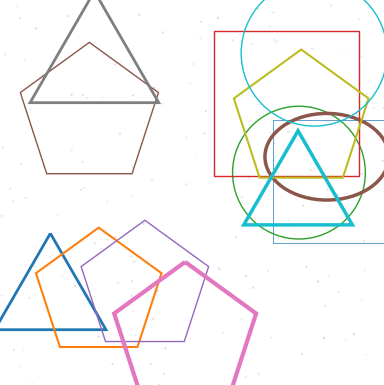[{"shape": "triangle", "thickness": 2, "radius": 0.83, "center": [0.131, 0.227]}, {"shape": "square", "thickness": 0.5, "radius": 0.8, "center": [0.869, 0.529]}, {"shape": "pentagon", "thickness": 1.5, "radius": 0.86, "center": [0.256, 0.237]}, {"shape": "circle", "thickness": 1, "radius": 0.86, "center": [0.777, 0.552]}, {"shape": "square", "thickness": 1, "radius": 0.94, "center": [0.743, 0.732]}, {"shape": "pentagon", "thickness": 1, "radius": 0.87, "center": [0.376, 0.254]}, {"shape": "pentagon", "thickness": 1, "radius": 0.94, "center": [0.232, 0.701]}, {"shape": "oval", "thickness": 2.5, "radius": 0.8, "center": [0.849, 0.593]}, {"shape": "pentagon", "thickness": 3, "radius": 0.97, "center": [0.481, 0.126]}, {"shape": "triangle", "thickness": 2, "radius": 0.96, "center": [0.245, 0.83]}, {"shape": "pentagon", "thickness": 1.5, "radius": 0.92, "center": [0.782, 0.687]}, {"shape": "triangle", "thickness": 2.5, "radius": 0.81, "center": [0.774, 0.497]}, {"shape": "circle", "thickness": 1, "radius": 0.95, "center": [0.816, 0.862]}]